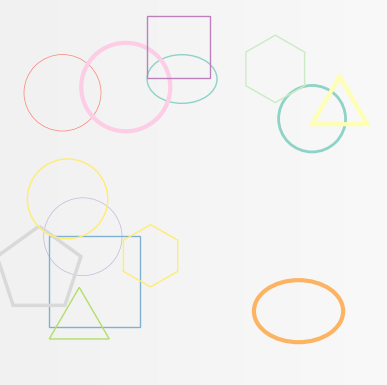[{"shape": "circle", "thickness": 2, "radius": 0.43, "center": [0.805, 0.692]}, {"shape": "oval", "thickness": 1, "radius": 0.45, "center": [0.47, 0.795]}, {"shape": "triangle", "thickness": 3, "radius": 0.41, "center": [0.877, 0.719]}, {"shape": "circle", "thickness": 0.5, "radius": 0.51, "center": [0.214, 0.385]}, {"shape": "circle", "thickness": 0.5, "radius": 0.5, "center": [0.161, 0.759]}, {"shape": "square", "thickness": 1, "radius": 0.59, "center": [0.244, 0.269]}, {"shape": "oval", "thickness": 3, "radius": 0.58, "center": [0.77, 0.192]}, {"shape": "triangle", "thickness": 1, "radius": 0.45, "center": [0.205, 0.164]}, {"shape": "circle", "thickness": 3, "radius": 0.57, "center": [0.325, 0.774]}, {"shape": "pentagon", "thickness": 2.5, "radius": 0.57, "center": [0.101, 0.299]}, {"shape": "square", "thickness": 1, "radius": 0.41, "center": [0.461, 0.878]}, {"shape": "hexagon", "thickness": 1, "radius": 0.44, "center": [0.71, 0.821]}, {"shape": "hexagon", "thickness": 1, "radius": 0.4, "center": [0.389, 0.336]}, {"shape": "circle", "thickness": 1, "radius": 0.52, "center": [0.174, 0.483]}]